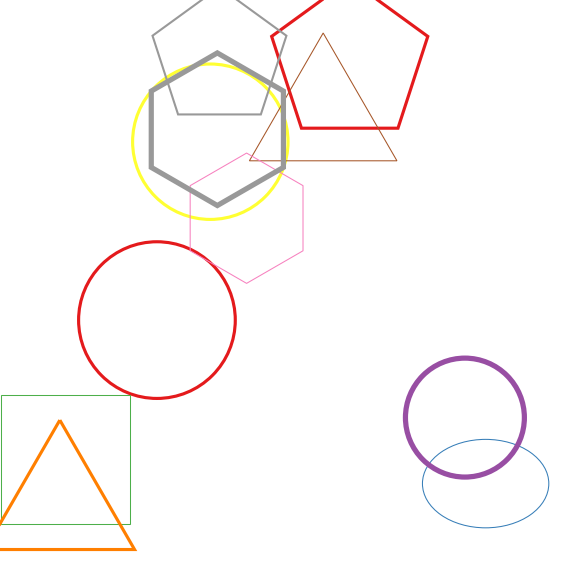[{"shape": "circle", "thickness": 1.5, "radius": 0.68, "center": [0.272, 0.445]}, {"shape": "pentagon", "thickness": 1.5, "radius": 0.71, "center": [0.606, 0.892]}, {"shape": "oval", "thickness": 0.5, "radius": 0.55, "center": [0.841, 0.162]}, {"shape": "square", "thickness": 0.5, "radius": 0.56, "center": [0.113, 0.203]}, {"shape": "circle", "thickness": 2.5, "radius": 0.51, "center": [0.805, 0.276]}, {"shape": "triangle", "thickness": 1.5, "radius": 0.75, "center": [0.104, 0.122]}, {"shape": "circle", "thickness": 1.5, "radius": 0.67, "center": [0.364, 0.754]}, {"shape": "triangle", "thickness": 0.5, "radius": 0.74, "center": [0.56, 0.794]}, {"shape": "hexagon", "thickness": 0.5, "radius": 0.56, "center": [0.427, 0.621]}, {"shape": "pentagon", "thickness": 1, "radius": 0.61, "center": [0.38, 0.9]}, {"shape": "hexagon", "thickness": 2.5, "radius": 0.66, "center": [0.376, 0.775]}]